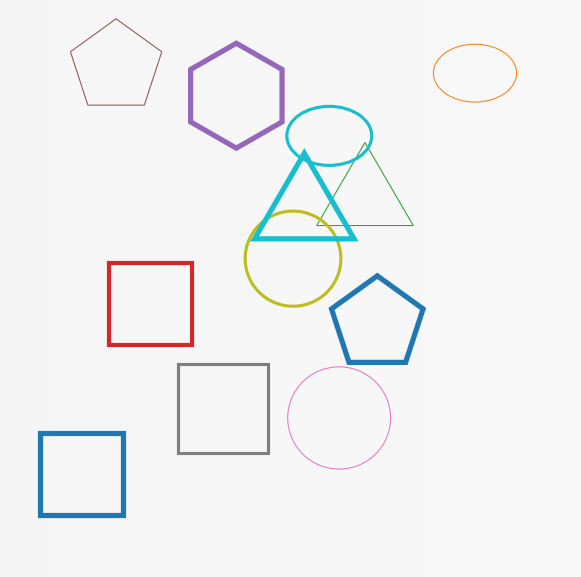[{"shape": "pentagon", "thickness": 2.5, "radius": 0.41, "center": [0.649, 0.439]}, {"shape": "square", "thickness": 2.5, "radius": 0.36, "center": [0.141, 0.178]}, {"shape": "oval", "thickness": 0.5, "radius": 0.36, "center": [0.817, 0.873]}, {"shape": "triangle", "thickness": 0.5, "radius": 0.48, "center": [0.628, 0.657]}, {"shape": "square", "thickness": 2, "radius": 0.36, "center": [0.258, 0.472]}, {"shape": "hexagon", "thickness": 2.5, "radius": 0.45, "center": [0.407, 0.833]}, {"shape": "pentagon", "thickness": 0.5, "radius": 0.41, "center": [0.2, 0.884]}, {"shape": "circle", "thickness": 0.5, "radius": 0.44, "center": [0.583, 0.275]}, {"shape": "square", "thickness": 1.5, "radius": 0.39, "center": [0.384, 0.292]}, {"shape": "circle", "thickness": 1.5, "radius": 0.41, "center": [0.504, 0.551]}, {"shape": "triangle", "thickness": 2.5, "radius": 0.49, "center": [0.524, 0.635]}, {"shape": "oval", "thickness": 1.5, "radius": 0.37, "center": [0.567, 0.764]}]